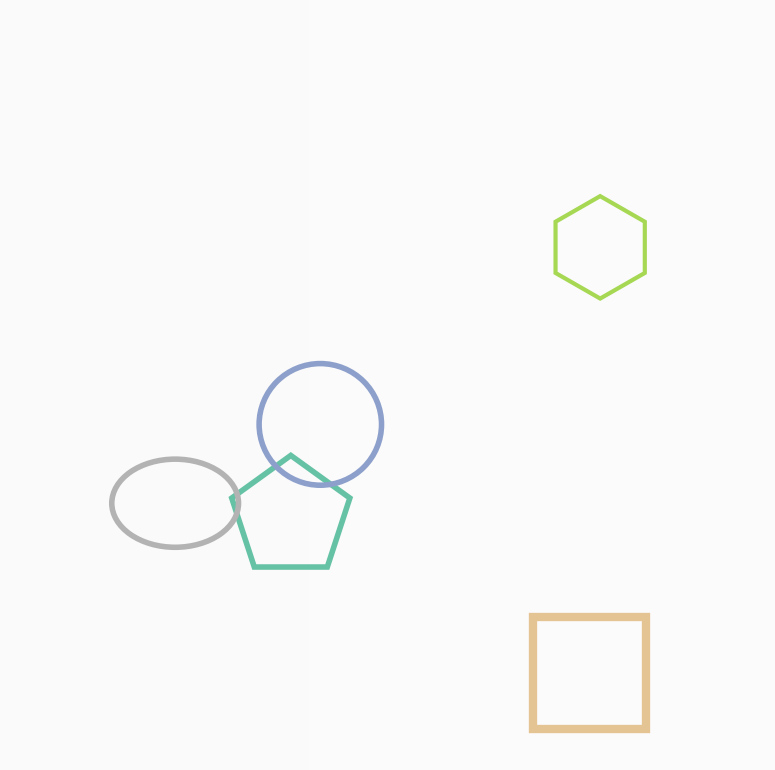[{"shape": "pentagon", "thickness": 2, "radius": 0.4, "center": [0.375, 0.328]}, {"shape": "circle", "thickness": 2, "radius": 0.39, "center": [0.413, 0.449]}, {"shape": "hexagon", "thickness": 1.5, "radius": 0.33, "center": [0.774, 0.679]}, {"shape": "square", "thickness": 3, "radius": 0.37, "center": [0.761, 0.126]}, {"shape": "oval", "thickness": 2, "radius": 0.41, "center": [0.226, 0.346]}]